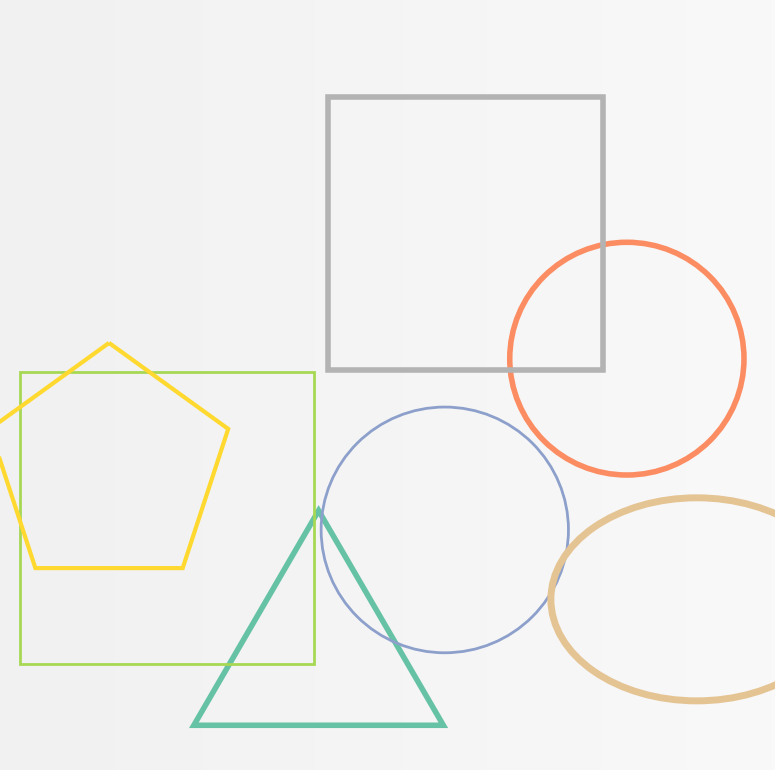[{"shape": "triangle", "thickness": 2, "radius": 0.93, "center": [0.411, 0.151]}, {"shape": "circle", "thickness": 2, "radius": 0.76, "center": [0.809, 0.534]}, {"shape": "circle", "thickness": 1, "radius": 0.8, "center": [0.574, 0.312]}, {"shape": "square", "thickness": 1, "radius": 0.95, "center": [0.215, 0.327]}, {"shape": "pentagon", "thickness": 1.5, "radius": 0.81, "center": [0.141, 0.393]}, {"shape": "oval", "thickness": 2.5, "radius": 0.94, "center": [0.899, 0.222]}, {"shape": "square", "thickness": 2, "radius": 0.89, "center": [0.601, 0.697]}]